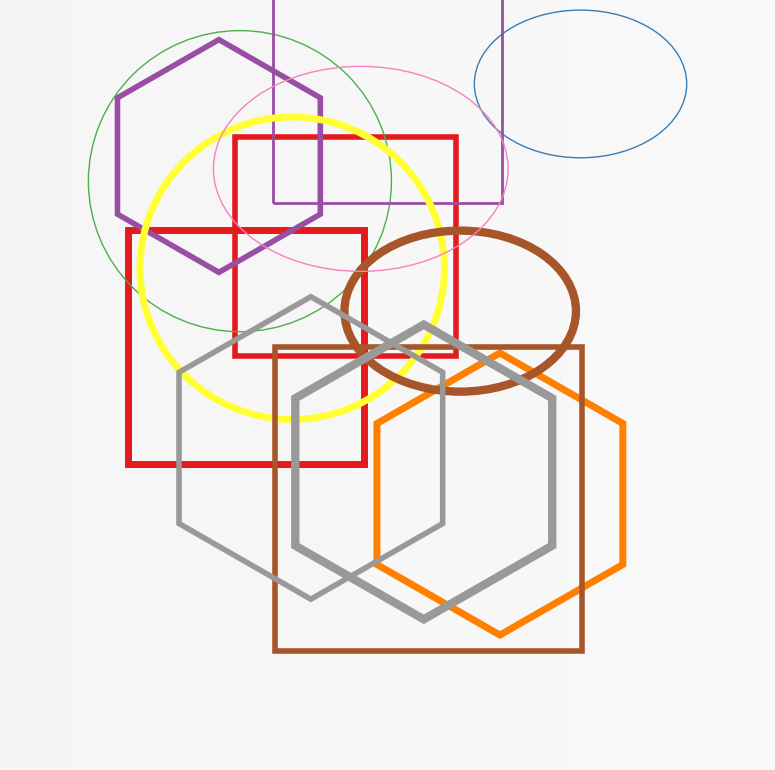[{"shape": "square", "thickness": 2.5, "radius": 0.76, "center": [0.318, 0.549]}, {"shape": "square", "thickness": 2, "radius": 0.71, "center": [0.446, 0.68]}, {"shape": "oval", "thickness": 0.5, "radius": 0.69, "center": [0.749, 0.891]}, {"shape": "circle", "thickness": 0.5, "radius": 0.98, "center": [0.31, 0.765]}, {"shape": "hexagon", "thickness": 2, "radius": 0.76, "center": [0.282, 0.797]}, {"shape": "square", "thickness": 1, "radius": 0.74, "center": [0.5, 0.884]}, {"shape": "hexagon", "thickness": 2.5, "radius": 0.92, "center": [0.645, 0.358]}, {"shape": "circle", "thickness": 2.5, "radius": 0.98, "center": [0.377, 0.652]}, {"shape": "oval", "thickness": 3, "radius": 0.75, "center": [0.594, 0.596]}, {"shape": "square", "thickness": 2, "radius": 0.99, "center": [0.553, 0.352]}, {"shape": "oval", "thickness": 0.5, "radius": 0.95, "center": [0.466, 0.781]}, {"shape": "hexagon", "thickness": 3, "radius": 0.96, "center": [0.547, 0.387]}, {"shape": "hexagon", "thickness": 2, "radius": 0.98, "center": [0.401, 0.418]}]